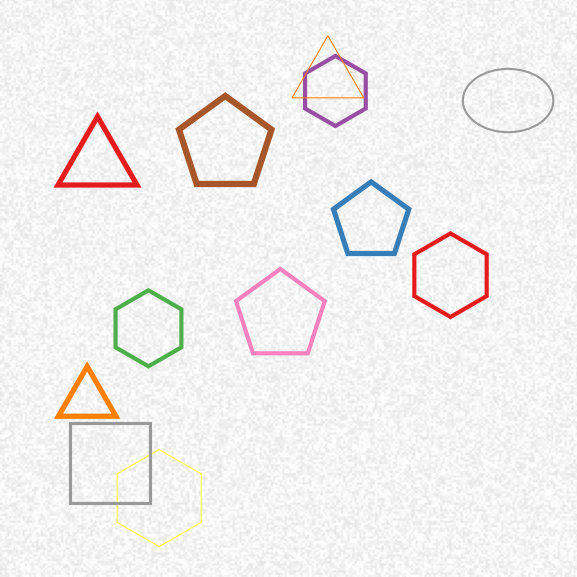[{"shape": "triangle", "thickness": 2.5, "radius": 0.4, "center": [0.169, 0.718]}, {"shape": "hexagon", "thickness": 2, "radius": 0.36, "center": [0.78, 0.523]}, {"shape": "pentagon", "thickness": 2.5, "radius": 0.34, "center": [0.643, 0.616]}, {"shape": "hexagon", "thickness": 2, "radius": 0.33, "center": [0.257, 0.431]}, {"shape": "hexagon", "thickness": 2, "radius": 0.3, "center": [0.581, 0.842]}, {"shape": "triangle", "thickness": 0.5, "radius": 0.36, "center": [0.568, 0.866]}, {"shape": "triangle", "thickness": 2.5, "radius": 0.29, "center": [0.151, 0.307]}, {"shape": "hexagon", "thickness": 0.5, "radius": 0.42, "center": [0.276, 0.137]}, {"shape": "pentagon", "thickness": 3, "radius": 0.42, "center": [0.39, 0.749]}, {"shape": "pentagon", "thickness": 2, "radius": 0.4, "center": [0.485, 0.453]}, {"shape": "square", "thickness": 1.5, "radius": 0.35, "center": [0.19, 0.197]}, {"shape": "oval", "thickness": 1, "radius": 0.39, "center": [0.88, 0.825]}]